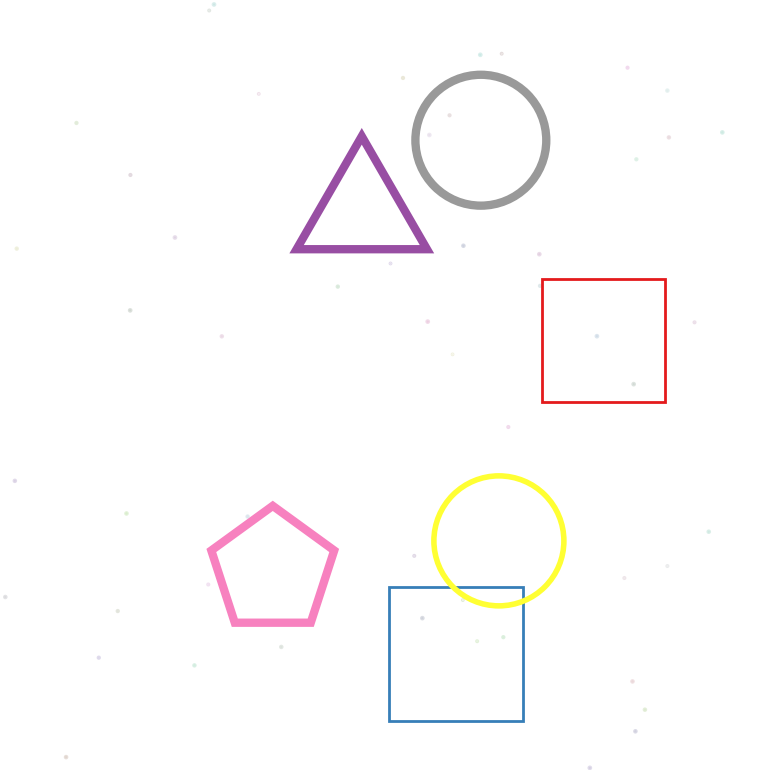[{"shape": "square", "thickness": 1, "radius": 0.4, "center": [0.784, 0.557]}, {"shape": "square", "thickness": 1, "radius": 0.43, "center": [0.592, 0.15]}, {"shape": "triangle", "thickness": 3, "radius": 0.49, "center": [0.47, 0.725]}, {"shape": "circle", "thickness": 2, "radius": 0.42, "center": [0.648, 0.298]}, {"shape": "pentagon", "thickness": 3, "radius": 0.42, "center": [0.354, 0.259]}, {"shape": "circle", "thickness": 3, "radius": 0.42, "center": [0.624, 0.818]}]